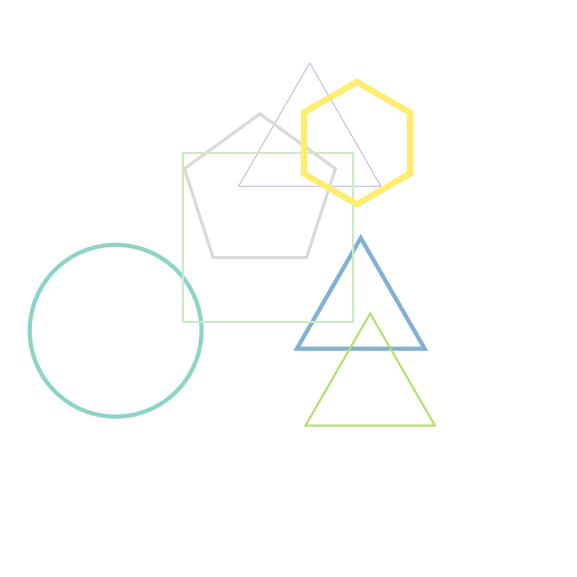[{"shape": "circle", "thickness": 2, "radius": 0.74, "center": [0.2, 0.426]}, {"shape": "triangle", "thickness": 0.5, "radius": 0.71, "center": [0.536, 0.748]}, {"shape": "triangle", "thickness": 2, "radius": 0.64, "center": [0.625, 0.459]}, {"shape": "triangle", "thickness": 1, "radius": 0.65, "center": [0.641, 0.327]}, {"shape": "pentagon", "thickness": 1.5, "radius": 0.69, "center": [0.45, 0.664]}, {"shape": "square", "thickness": 1, "radius": 0.74, "center": [0.464, 0.588]}, {"shape": "hexagon", "thickness": 3, "radius": 0.53, "center": [0.618, 0.751]}]